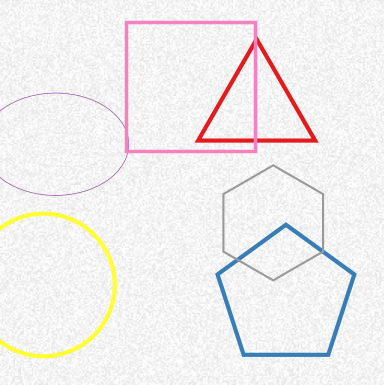[{"shape": "triangle", "thickness": 3, "radius": 0.88, "center": [0.667, 0.723]}, {"shape": "pentagon", "thickness": 3, "radius": 0.93, "center": [0.743, 0.229]}, {"shape": "oval", "thickness": 0.5, "radius": 0.95, "center": [0.144, 0.625]}, {"shape": "circle", "thickness": 3, "radius": 0.93, "center": [0.113, 0.26]}, {"shape": "square", "thickness": 2.5, "radius": 0.84, "center": [0.494, 0.775]}, {"shape": "hexagon", "thickness": 1.5, "radius": 0.75, "center": [0.71, 0.421]}]